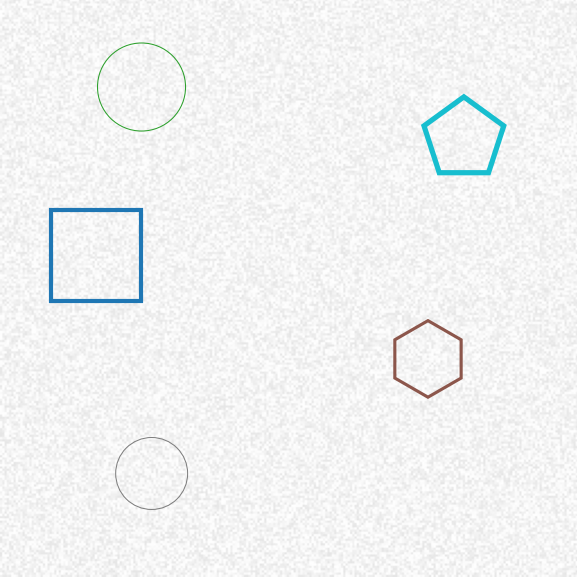[{"shape": "square", "thickness": 2, "radius": 0.39, "center": [0.166, 0.557]}, {"shape": "circle", "thickness": 0.5, "radius": 0.38, "center": [0.245, 0.848]}, {"shape": "hexagon", "thickness": 1.5, "radius": 0.33, "center": [0.741, 0.378]}, {"shape": "circle", "thickness": 0.5, "radius": 0.31, "center": [0.263, 0.179]}, {"shape": "pentagon", "thickness": 2.5, "radius": 0.36, "center": [0.803, 0.759]}]